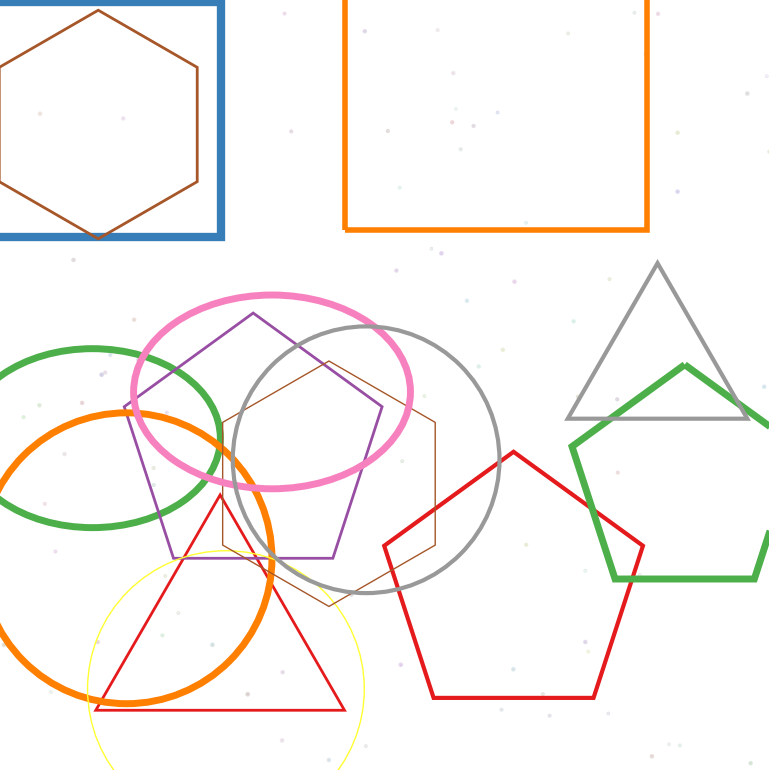[{"shape": "triangle", "thickness": 1, "radius": 0.93, "center": [0.286, 0.171]}, {"shape": "pentagon", "thickness": 1.5, "radius": 0.88, "center": [0.667, 0.237]}, {"shape": "square", "thickness": 3, "radius": 0.76, "center": [0.135, 0.844]}, {"shape": "oval", "thickness": 2.5, "radius": 0.83, "center": [0.12, 0.431]}, {"shape": "pentagon", "thickness": 2.5, "radius": 0.77, "center": [0.889, 0.373]}, {"shape": "pentagon", "thickness": 1, "radius": 0.88, "center": [0.329, 0.417]}, {"shape": "circle", "thickness": 2.5, "radius": 0.94, "center": [0.164, 0.275]}, {"shape": "square", "thickness": 2, "radius": 0.98, "center": [0.644, 0.897]}, {"shape": "circle", "thickness": 0.5, "radius": 0.9, "center": [0.293, 0.105]}, {"shape": "hexagon", "thickness": 1, "radius": 0.74, "center": [0.128, 0.838]}, {"shape": "hexagon", "thickness": 0.5, "radius": 0.8, "center": [0.427, 0.372]}, {"shape": "oval", "thickness": 2.5, "radius": 0.9, "center": [0.353, 0.491]}, {"shape": "triangle", "thickness": 1.5, "radius": 0.67, "center": [0.854, 0.524]}, {"shape": "circle", "thickness": 1.5, "radius": 0.87, "center": [0.475, 0.403]}]